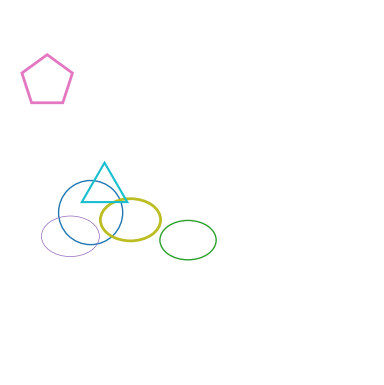[{"shape": "circle", "thickness": 1, "radius": 0.42, "center": [0.235, 0.448]}, {"shape": "oval", "thickness": 1, "radius": 0.37, "center": [0.488, 0.376]}, {"shape": "oval", "thickness": 0.5, "radius": 0.38, "center": [0.183, 0.386]}, {"shape": "pentagon", "thickness": 2, "radius": 0.34, "center": [0.123, 0.789]}, {"shape": "oval", "thickness": 2, "radius": 0.39, "center": [0.339, 0.429]}, {"shape": "triangle", "thickness": 1.5, "radius": 0.34, "center": [0.272, 0.509]}]